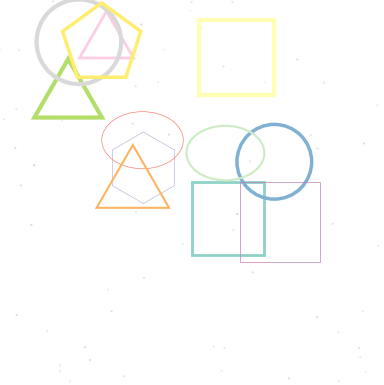[{"shape": "square", "thickness": 2, "radius": 0.47, "center": [0.593, 0.433]}, {"shape": "square", "thickness": 3, "radius": 0.48, "center": [0.615, 0.851]}, {"shape": "hexagon", "thickness": 0.5, "radius": 0.46, "center": [0.372, 0.564]}, {"shape": "oval", "thickness": 0.5, "radius": 0.53, "center": [0.37, 0.636]}, {"shape": "circle", "thickness": 2.5, "radius": 0.49, "center": [0.712, 0.58]}, {"shape": "triangle", "thickness": 1.5, "radius": 0.54, "center": [0.345, 0.515]}, {"shape": "triangle", "thickness": 3, "radius": 0.51, "center": [0.177, 0.745]}, {"shape": "triangle", "thickness": 2, "radius": 0.4, "center": [0.277, 0.89]}, {"shape": "circle", "thickness": 3, "radius": 0.55, "center": [0.205, 0.891]}, {"shape": "square", "thickness": 0.5, "radius": 0.52, "center": [0.727, 0.423]}, {"shape": "oval", "thickness": 1.5, "radius": 0.51, "center": [0.585, 0.602]}, {"shape": "pentagon", "thickness": 2.5, "radius": 0.53, "center": [0.264, 0.886]}]